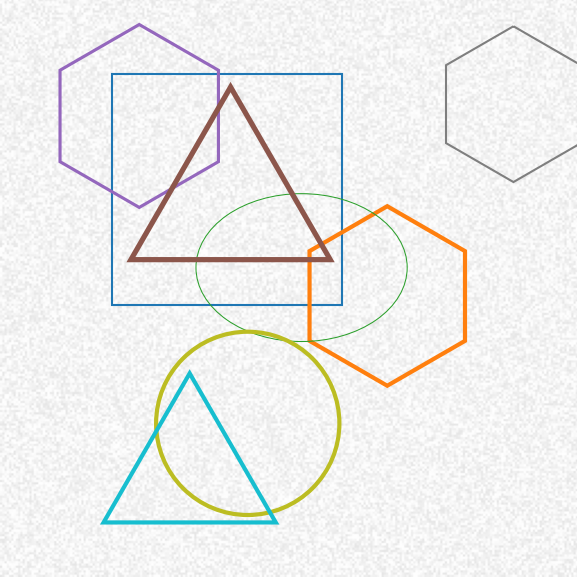[{"shape": "square", "thickness": 1, "radius": 1.0, "center": [0.394, 0.671]}, {"shape": "hexagon", "thickness": 2, "radius": 0.78, "center": [0.671, 0.487]}, {"shape": "oval", "thickness": 0.5, "radius": 0.91, "center": [0.522, 0.536]}, {"shape": "hexagon", "thickness": 1.5, "radius": 0.79, "center": [0.241, 0.798]}, {"shape": "triangle", "thickness": 2.5, "radius": 1.0, "center": [0.399, 0.649]}, {"shape": "hexagon", "thickness": 1, "radius": 0.67, "center": [0.889, 0.819]}, {"shape": "circle", "thickness": 2, "radius": 0.79, "center": [0.429, 0.266]}, {"shape": "triangle", "thickness": 2, "radius": 0.86, "center": [0.328, 0.181]}]